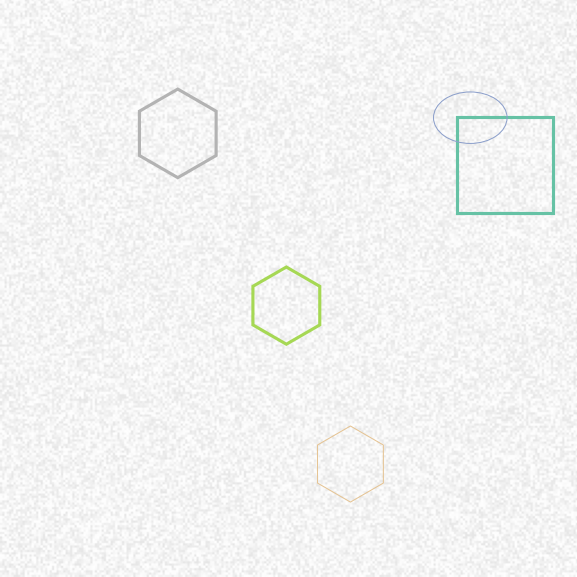[{"shape": "square", "thickness": 1.5, "radius": 0.42, "center": [0.874, 0.714]}, {"shape": "oval", "thickness": 0.5, "radius": 0.32, "center": [0.814, 0.795]}, {"shape": "hexagon", "thickness": 1.5, "radius": 0.33, "center": [0.496, 0.47]}, {"shape": "hexagon", "thickness": 0.5, "radius": 0.33, "center": [0.607, 0.196]}, {"shape": "hexagon", "thickness": 1.5, "radius": 0.38, "center": [0.308, 0.768]}]